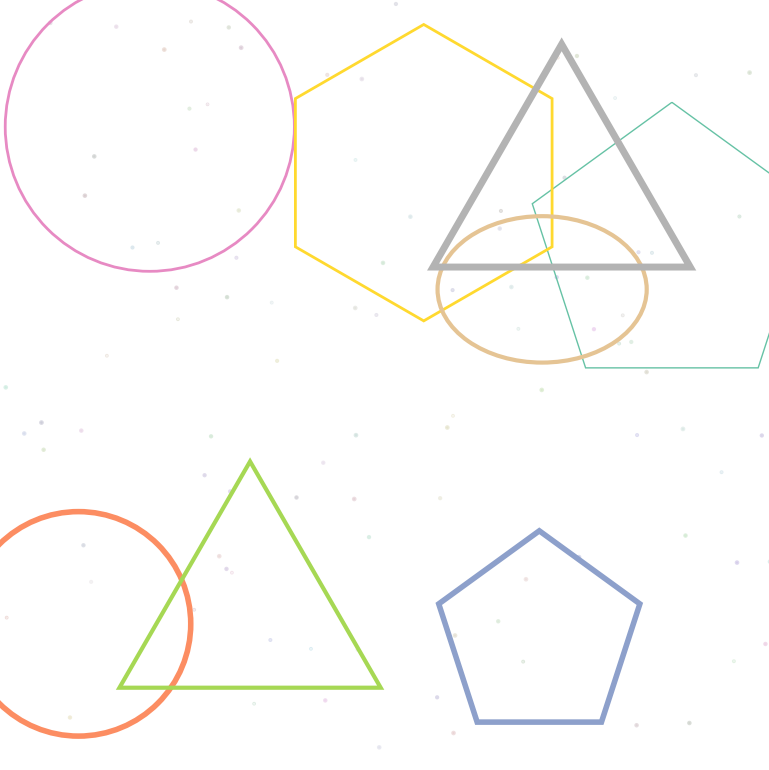[{"shape": "pentagon", "thickness": 0.5, "radius": 0.95, "center": [0.873, 0.676]}, {"shape": "circle", "thickness": 2, "radius": 0.73, "center": [0.102, 0.19]}, {"shape": "pentagon", "thickness": 2, "radius": 0.69, "center": [0.7, 0.173]}, {"shape": "circle", "thickness": 1, "radius": 0.94, "center": [0.195, 0.835]}, {"shape": "triangle", "thickness": 1.5, "radius": 0.98, "center": [0.325, 0.205]}, {"shape": "hexagon", "thickness": 1, "radius": 0.96, "center": [0.55, 0.776]}, {"shape": "oval", "thickness": 1.5, "radius": 0.68, "center": [0.704, 0.624]}, {"shape": "triangle", "thickness": 2.5, "radius": 0.96, "center": [0.729, 0.75]}]